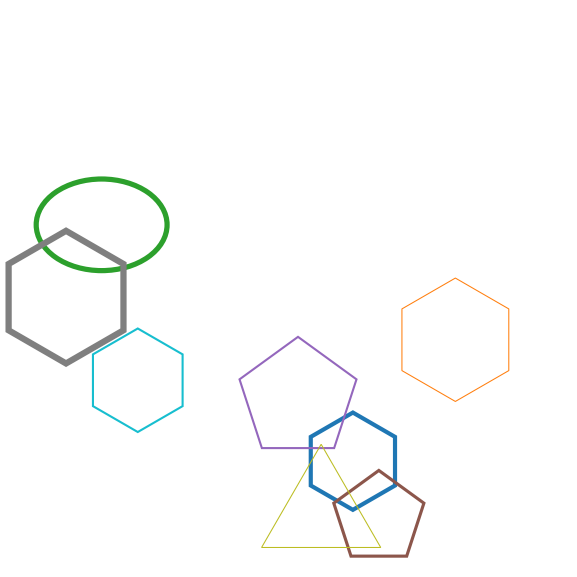[{"shape": "hexagon", "thickness": 2, "radius": 0.42, "center": [0.611, 0.201]}, {"shape": "hexagon", "thickness": 0.5, "radius": 0.53, "center": [0.789, 0.411]}, {"shape": "oval", "thickness": 2.5, "radius": 0.57, "center": [0.176, 0.61]}, {"shape": "pentagon", "thickness": 1, "radius": 0.53, "center": [0.516, 0.309]}, {"shape": "pentagon", "thickness": 1.5, "radius": 0.41, "center": [0.656, 0.102]}, {"shape": "hexagon", "thickness": 3, "radius": 0.57, "center": [0.114, 0.485]}, {"shape": "triangle", "thickness": 0.5, "radius": 0.6, "center": [0.556, 0.111]}, {"shape": "hexagon", "thickness": 1, "radius": 0.45, "center": [0.239, 0.341]}]